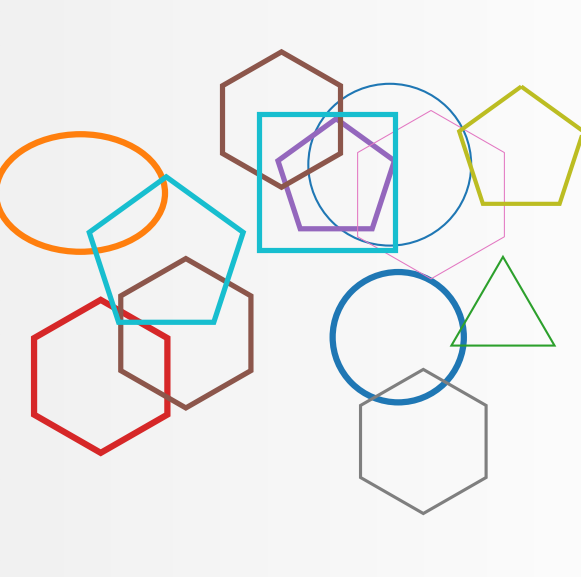[{"shape": "circle", "thickness": 1, "radius": 0.7, "center": [0.671, 0.714]}, {"shape": "circle", "thickness": 3, "radius": 0.56, "center": [0.685, 0.415]}, {"shape": "oval", "thickness": 3, "radius": 0.73, "center": [0.138, 0.665]}, {"shape": "triangle", "thickness": 1, "radius": 0.51, "center": [0.865, 0.452]}, {"shape": "hexagon", "thickness": 3, "radius": 0.66, "center": [0.173, 0.347]}, {"shape": "pentagon", "thickness": 2.5, "radius": 0.53, "center": [0.578, 0.688]}, {"shape": "hexagon", "thickness": 2.5, "radius": 0.65, "center": [0.32, 0.422]}, {"shape": "hexagon", "thickness": 2.5, "radius": 0.59, "center": [0.484, 0.792]}, {"shape": "hexagon", "thickness": 0.5, "radius": 0.73, "center": [0.742, 0.662]}, {"shape": "hexagon", "thickness": 1.5, "radius": 0.62, "center": [0.728, 0.235]}, {"shape": "pentagon", "thickness": 2, "radius": 0.56, "center": [0.897, 0.737]}, {"shape": "pentagon", "thickness": 2.5, "radius": 0.7, "center": [0.286, 0.554]}, {"shape": "square", "thickness": 2.5, "radius": 0.59, "center": [0.563, 0.683]}]